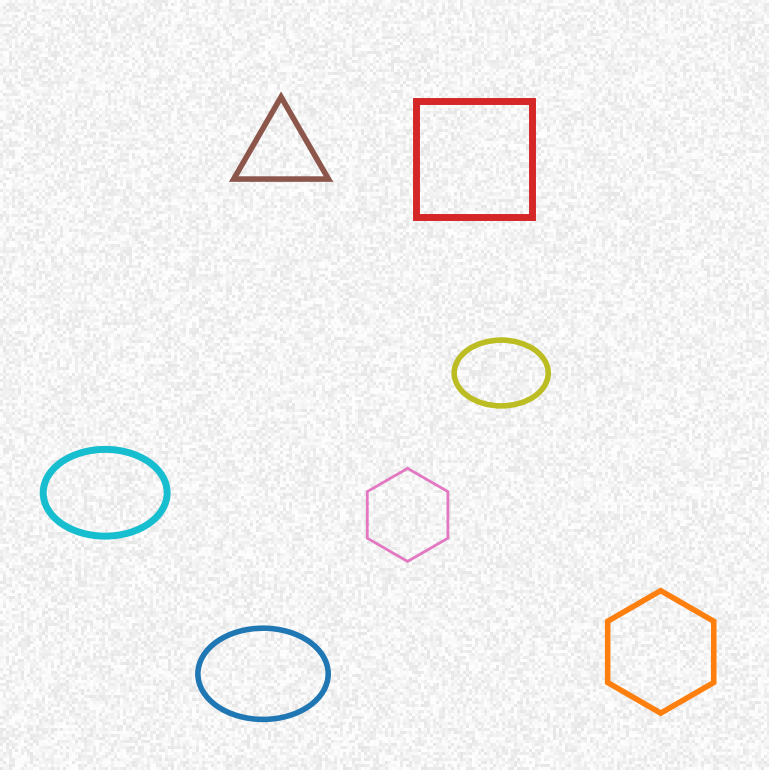[{"shape": "oval", "thickness": 2, "radius": 0.42, "center": [0.342, 0.125]}, {"shape": "hexagon", "thickness": 2, "radius": 0.4, "center": [0.858, 0.153]}, {"shape": "square", "thickness": 2.5, "radius": 0.38, "center": [0.615, 0.794]}, {"shape": "triangle", "thickness": 2, "radius": 0.36, "center": [0.365, 0.803]}, {"shape": "hexagon", "thickness": 1, "radius": 0.3, "center": [0.529, 0.331]}, {"shape": "oval", "thickness": 2, "radius": 0.31, "center": [0.651, 0.516]}, {"shape": "oval", "thickness": 2.5, "radius": 0.4, "center": [0.137, 0.36]}]